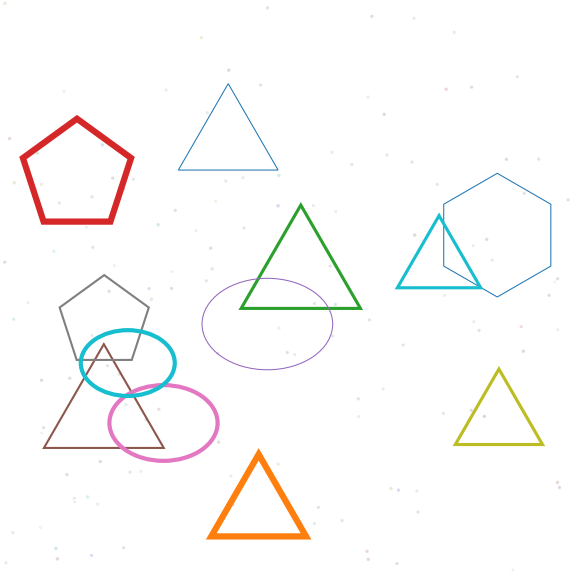[{"shape": "triangle", "thickness": 0.5, "radius": 0.5, "center": [0.395, 0.755]}, {"shape": "hexagon", "thickness": 0.5, "radius": 0.54, "center": [0.861, 0.592]}, {"shape": "triangle", "thickness": 3, "radius": 0.47, "center": [0.448, 0.118]}, {"shape": "triangle", "thickness": 1.5, "radius": 0.6, "center": [0.521, 0.525]}, {"shape": "pentagon", "thickness": 3, "radius": 0.49, "center": [0.133, 0.695]}, {"shape": "oval", "thickness": 0.5, "radius": 0.57, "center": [0.463, 0.438]}, {"shape": "triangle", "thickness": 1, "radius": 0.6, "center": [0.18, 0.283]}, {"shape": "oval", "thickness": 2, "radius": 0.47, "center": [0.283, 0.267]}, {"shape": "pentagon", "thickness": 1, "radius": 0.41, "center": [0.18, 0.442]}, {"shape": "triangle", "thickness": 1.5, "radius": 0.44, "center": [0.864, 0.273]}, {"shape": "triangle", "thickness": 1.5, "radius": 0.42, "center": [0.76, 0.542]}, {"shape": "oval", "thickness": 2, "radius": 0.41, "center": [0.221, 0.37]}]